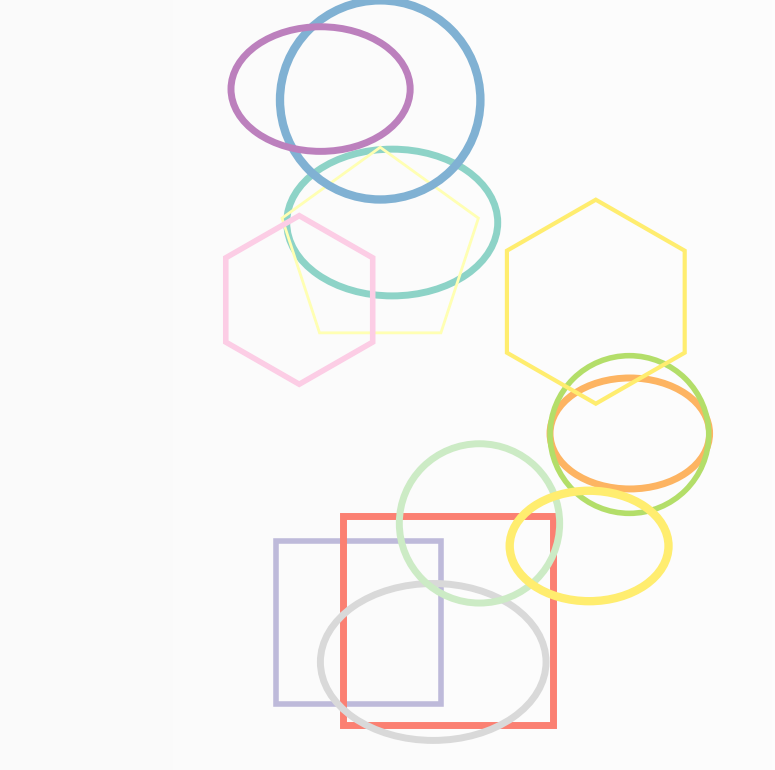[{"shape": "oval", "thickness": 2.5, "radius": 0.68, "center": [0.506, 0.711]}, {"shape": "pentagon", "thickness": 1, "radius": 0.67, "center": [0.491, 0.676]}, {"shape": "square", "thickness": 2, "radius": 0.53, "center": [0.462, 0.191]}, {"shape": "square", "thickness": 2.5, "radius": 0.68, "center": [0.578, 0.194]}, {"shape": "circle", "thickness": 3, "radius": 0.65, "center": [0.491, 0.87]}, {"shape": "oval", "thickness": 2.5, "radius": 0.51, "center": [0.813, 0.437]}, {"shape": "circle", "thickness": 2, "radius": 0.51, "center": [0.812, 0.436]}, {"shape": "hexagon", "thickness": 2, "radius": 0.55, "center": [0.386, 0.61]}, {"shape": "oval", "thickness": 2.5, "radius": 0.73, "center": [0.559, 0.14]}, {"shape": "oval", "thickness": 2.5, "radius": 0.58, "center": [0.414, 0.884]}, {"shape": "circle", "thickness": 2.5, "radius": 0.52, "center": [0.619, 0.32]}, {"shape": "oval", "thickness": 3, "radius": 0.51, "center": [0.76, 0.291]}, {"shape": "hexagon", "thickness": 1.5, "radius": 0.66, "center": [0.769, 0.608]}]